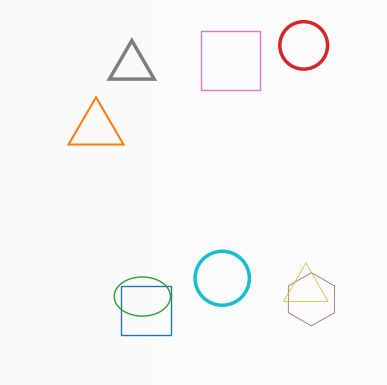[{"shape": "square", "thickness": 1, "radius": 0.32, "center": [0.377, 0.193]}, {"shape": "triangle", "thickness": 1.5, "radius": 0.41, "center": [0.248, 0.666]}, {"shape": "oval", "thickness": 1, "radius": 0.36, "center": [0.367, 0.23]}, {"shape": "circle", "thickness": 2.5, "radius": 0.31, "center": [0.784, 0.882]}, {"shape": "hexagon", "thickness": 0.5, "radius": 0.35, "center": [0.804, 0.223]}, {"shape": "square", "thickness": 1, "radius": 0.38, "center": [0.595, 0.843]}, {"shape": "triangle", "thickness": 2.5, "radius": 0.33, "center": [0.34, 0.828]}, {"shape": "triangle", "thickness": 0.5, "radius": 0.33, "center": [0.789, 0.25]}, {"shape": "circle", "thickness": 2.5, "radius": 0.35, "center": [0.573, 0.277]}]